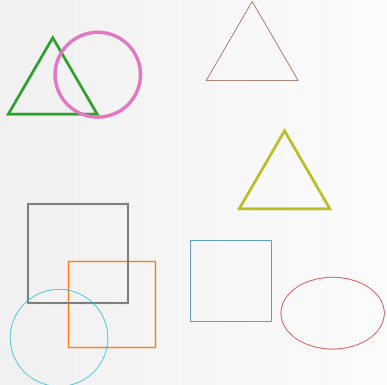[{"shape": "square", "thickness": 0.5, "radius": 0.53, "center": [0.594, 0.271]}, {"shape": "square", "thickness": 1, "radius": 0.56, "center": [0.288, 0.21]}, {"shape": "triangle", "thickness": 2, "radius": 0.66, "center": [0.136, 0.77]}, {"shape": "oval", "thickness": 0.5, "radius": 0.67, "center": [0.858, 0.187]}, {"shape": "triangle", "thickness": 0.5, "radius": 0.68, "center": [0.651, 0.859]}, {"shape": "circle", "thickness": 2.5, "radius": 0.55, "center": [0.252, 0.806]}, {"shape": "square", "thickness": 1.5, "radius": 0.64, "center": [0.202, 0.341]}, {"shape": "triangle", "thickness": 2, "radius": 0.68, "center": [0.734, 0.525]}, {"shape": "circle", "thickness": 0.5, "radius": 0.63, "center": [0.152, 0.123]}]